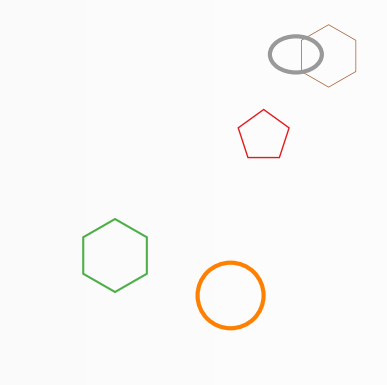[{"shape": "pentagon", "thickness": 1, "radius": 0.34, "center": [0.68, 0.647]}, {"shape": "hexagon", "thickness": 1.5, "radius": 0.47, "center": [0.297, 0.336]}, {"shape": "circle", "thickness": 3, "radius": 0.43, "center": [0.595, 0.233]}, {"shape": "hexagon", "thickness": 0.5, "radius": 0.41, "center": [0.848, 0.855]}, {"shape": "oval", "thickness": 3, "radius": 0.34, "center": [0.764, 0.859]}]